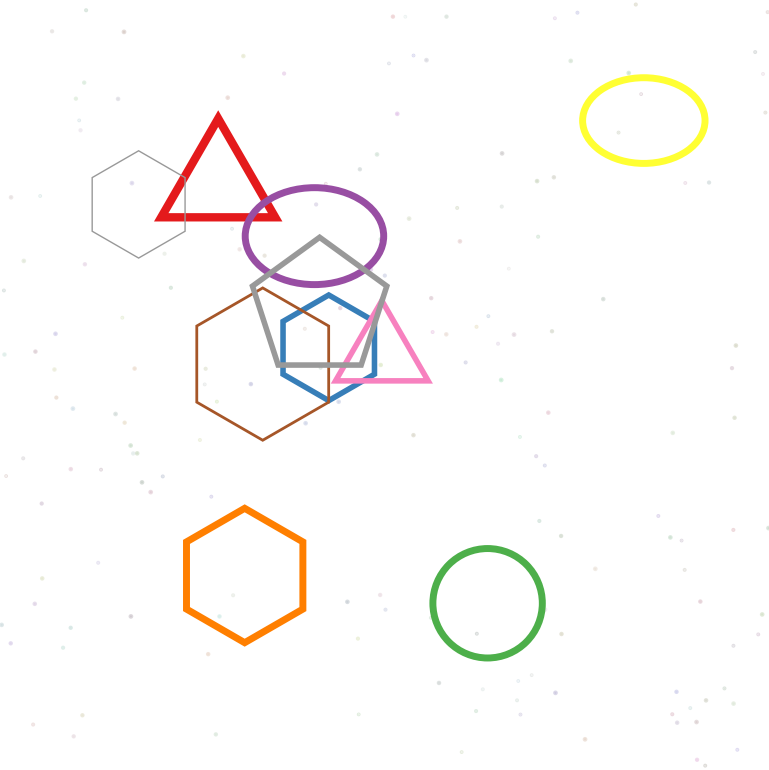[{"shape": "triangle", "thickness": 3, "radius": 0.43, "center": [0.283, 0.761]}, {"shape": "hexagon", "thickness": 2, "radius": 0.34, "center": [0.427, 0.548]}, {"shape": "circle", "thickness": 2.5, "radius": 0.36, "center": [0.633, 0.217]}, {"shape": "oval", "thickness": 2.5, "radius": 0.45, "center": [0.408, 0.693]}, {"shape": "hexagon", "thickness": 2.5, "radius": 0.44, "center": [0.318, 0.253]}, {"shape": "oval", "thickness": 2.5, "radius": 0.4, "center": [0.836, 0.843]}, {"shape": "hexagon", "thickness": 1, "radius": 0.49, "center": [0.341, 0.527]}, {"shape": "triangle", "thickness": 2, "radius": 0.35, "center": [0.496, 0.54]}, {"shape": "pentagon", "thickness": 2, "radius": 0.46, "center": [0.415, 0.6]}, {"shape": "hexagon", "thickness": 0.5, "radius": 0.35, "center": [0.18, 0.735]}]